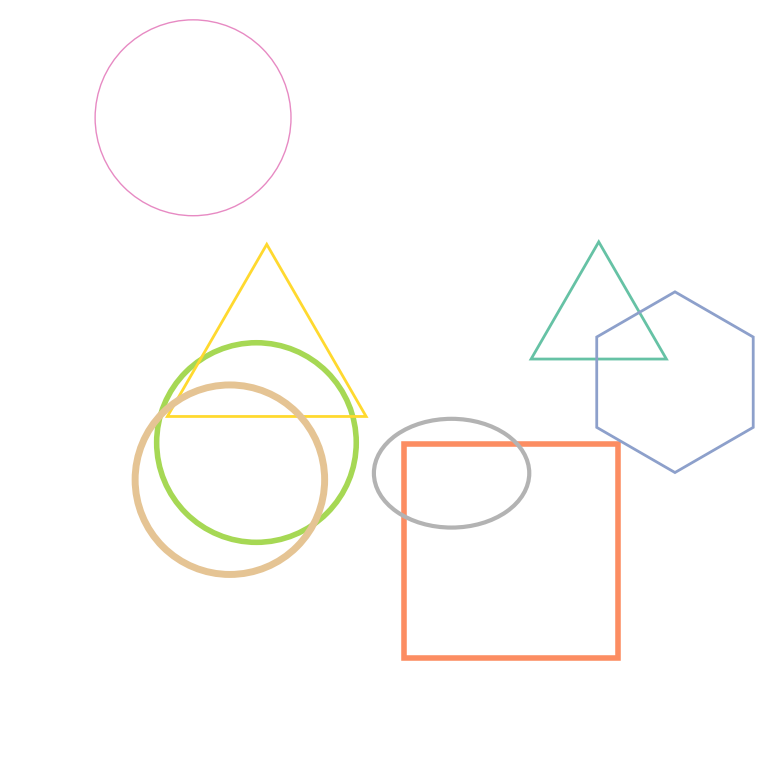[{"shape": "triangle", "thickness": 1, "radius": 0.51, "center": [0.778, 0.584]}, {"shape": "square", "thickness": 2, "radius": 0.7, "center": [0.663, 0.284]}, {"shape": "hexagon", "thickness": 1, "radius": 0.59, "center": [0.877, 0.504]}, {"shape": "circle", "thickness": 0.5, "radius": 0.64, "center": [0.251, 0.847]}, {"shape": "circle", "thickness": 2, "radius": 0.65, "center": [0.333, 0.425]}, {"shape": "triangle", "thickness": 1, "radius": 0.75, "center": [0.346, 0.534]}, {"shape": "circle", "thickness": 2.5, "radius": 0.62, "center": [0.299, 0.377]}, {"shape": "oval", "thickness": 1.5, "radius": 0.5, "center": [0.586, 0.385]}]